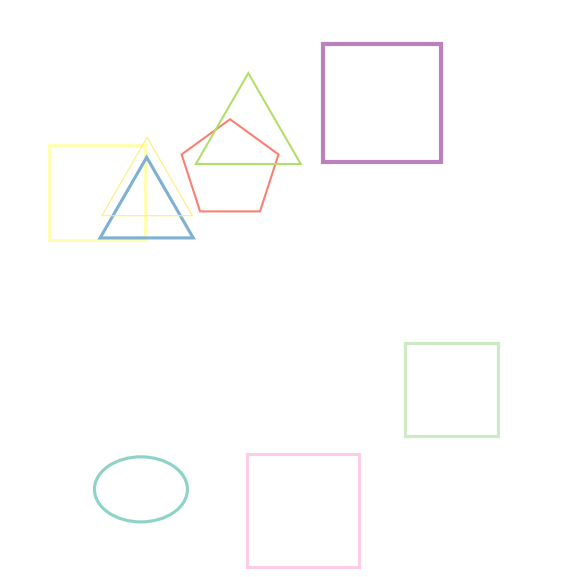[{"shape": "oval", "thickness": 1.5, "radius": 0.4, "center": [0.244, 0.152]}, {"shape": "square", "thickness": 1.5, "radius": 0.41, "center": [0.168, 0.666]}, {"shape": "pentagon", "thickness": 1, "radius": 0.44, "center": [0.398, 0.704]}, {"shape": "triangle", "thickness": 1.5, "radius": 0.47, "center": [0.254, 0.634]}, {"shape": "triangle", "thickness": 1, "radius": 0.52, "center": [0.43, 0.768]}, {"shape": "square", "thickness": 1.5, "radius": 0.49, "center": [0.525, 0.115]}, {"shape": "square", "thickness": 2, "radius": 0.51, "center": [0.661, 0.82]}, {"shape": "square", "thickness": 1.5, "radius": 0.4, "center": [0.782, 0.324]}, {"shape": "triangle", "thickness": 0.5, "radius": 0.45, "center": [0.255, 0.671]}]